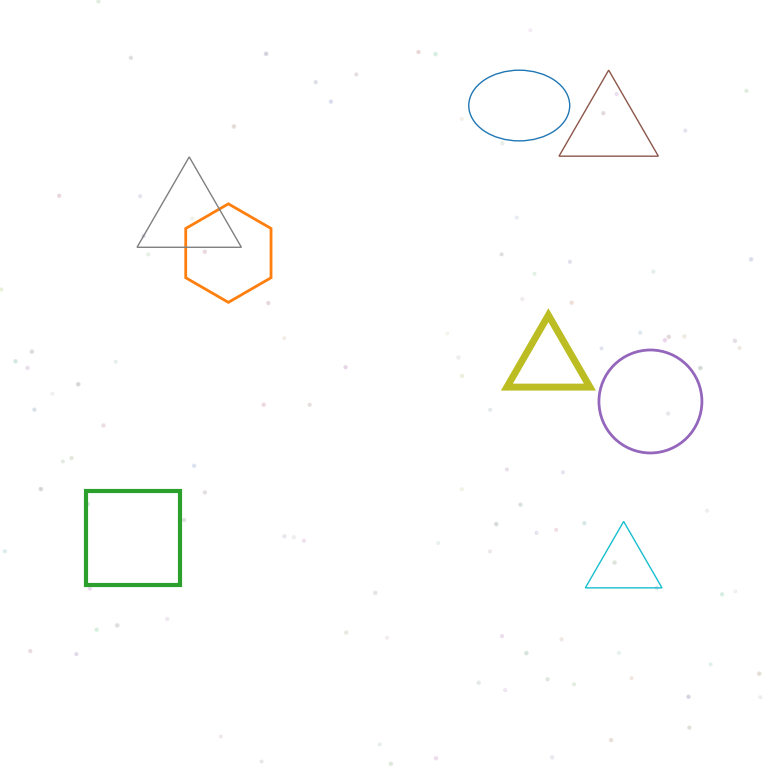[{"shape": "oval", "thickness": 0.5, "radius": 0.33, "center": [0.674, 0.863]}, {"shape": "hexagon", "thickness": 1, "radius": 0.32, "center": [0.297, 0.671]}, {"shape": "square", "thickness": 1.5, "radius": 0.3, "center": [0.173, 0.302]}, {"shape": "circle", "thickness": 1, "radius": 0.33, "center": [0.845, 0.479]}, {"shape": "triangle", "thickness": 0.5, "radius": 0.37, "center": [0.79, 0.834]}, {"shape": "triangle", "thickness": 0.5, "radius": 0.39, "center": [0.246, 0.718]}, {"shape": "triangle", "thickness": 2.5, "radius": 0.31, "center": [0.712, 0.528]}, {"shape": "triangle", "thickness": 0.5, "radius": 0.29, "center": [0.81, 0.265]}]